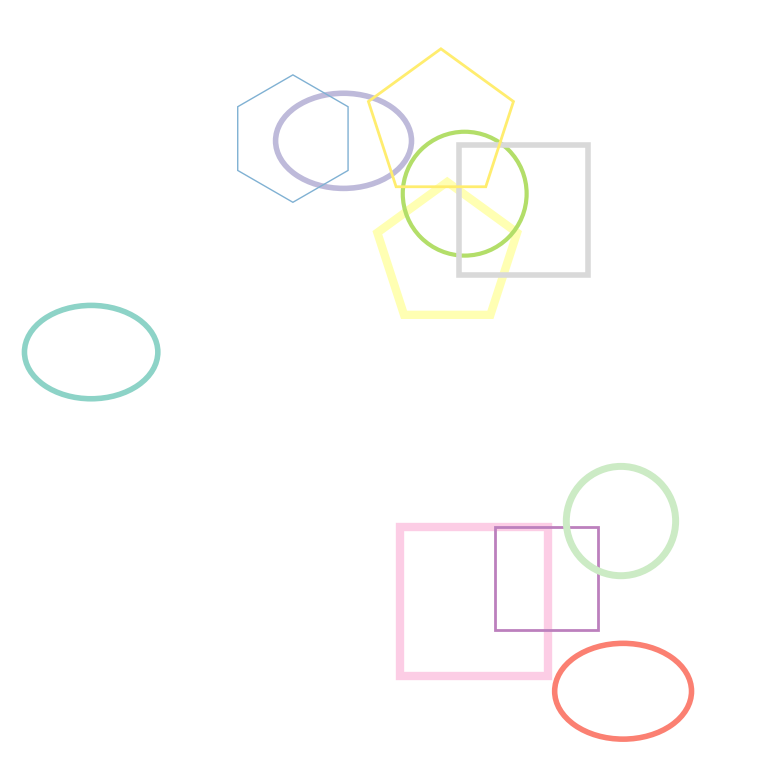[{"shape": "oval", "thickness": 2, "radius": 0.43, "center": [0.118, 0.543]}, {"shape": "pentagon", "thickness": 3, "radius": 0.48, "center": [0.581, 0.668]}, {"shape": "oval", "thickness": 2, "radius": 0.44, "center": [0.446, 0.817]}, {"shape": "oval", "thickness": 2, "radius": 0.44, "center": [0.809, 0.102]}, {"shape": "hexagon", "thickness": 0.5, "radius": 0.41, "center": [0.38, 0.82]}, {"shape": "circle", "thickness": 1.5, "radius": 0.4, "center": [0.603, 0.748]}, {"shape": "square", "thickness": 3, "radius": 0.48, "center": [0.616, 0.219]}, {"shape": "square", "thickness": 2, "radius": 0.42, "center": [0.68, 0.727]}, {"shape": "square", "thickness": 1, "radius": 0.33, "center": [0.71, 0.248]}, {"shape": "circle", "thickness": 2.5, "radius": 0.35, "center": [0.806, 0.323]}, {"shape": "pentagon", "thickness": 1, "radius": 0.5, "center": [0.573, 0.838]}]